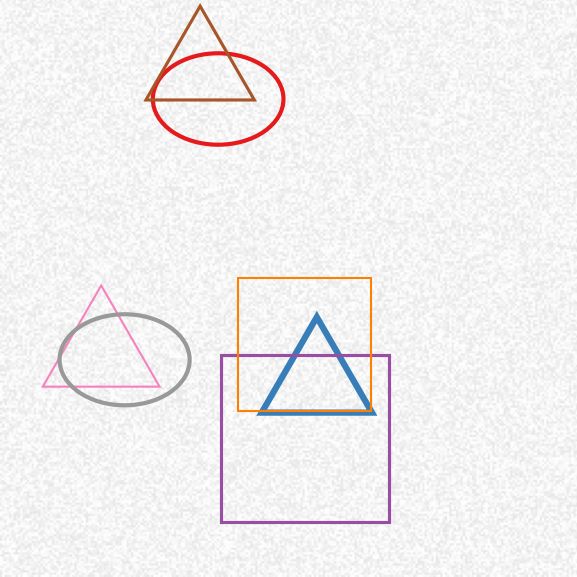[{"shape": "oval", "thickness": 2, "radius": 0.57, "center": [0.378, 0.828]}, {"shape": "triangle", "thickness": 3, "radius": 0.55, "center": [0.549, 0.34]}, {"shape": "square", "thickness": 1.5, "radius": 0.73, "center": [0.529, 0.24]}, {"shape": "square", "thickness": 1, "radius": 0.58, "center": [0.527, 0.402]}, {"shape": "triangle", "thickness": 1.5, "radius": 0.54, "center": [0.347, 0.88]}, {"shape": "triangle", "thickness": 1, "radius": 0.58, "center": [0.175, 0.388]}, {"shape": "oval", "thickness": 2, "radius": 0.56, "center": [0.216, 0.376]}]